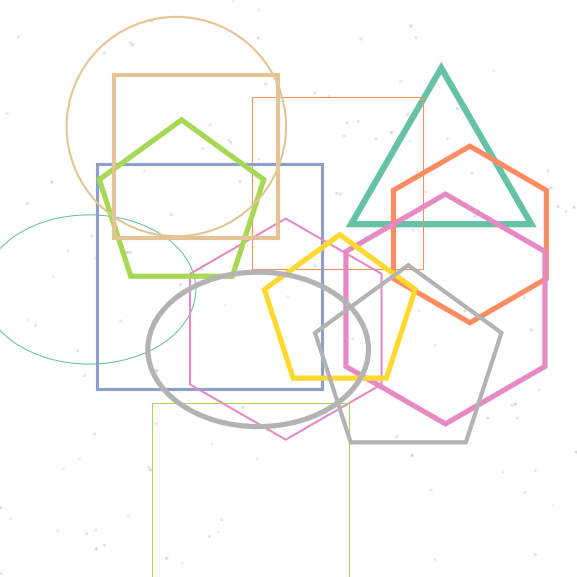[{"shape": "triangle", "thickness": 3, "radius": 0.9, "center": [0.764, 0.701]}, {"shape": "oval", "thickness": 0.5, "radius": 0.92, "center": [0.155, 0.498]}, {"shape": "square", "thickness": 0.5, "radius": 0.74, "center": [0.585, 0.682]}, {"shape": "hexagon", "thickness": 2.5, "radius": 0.76, "center": [0.814, 0.593]}, {"shape": "square", "thickness": 1.5, "radius": 0.97, "center": [0.362, 0.52]}, {"shape": "hexagon", "thickness": 1, "radius": 0.96, "center": [0.495, 0.429]}, {"shape": "hexagon", "thickness": 2.5, "radius": 0.99, "center": [0.771, 0.464]}, {"shape": "square", "thickness": 0.5, "radius": 0.85, "center": [0.434, 0.13]}, {"shape": "pentagon", "thickness": 2.5, "radius": 0.75, "center": [0.314, 0.642]}, {"shape": "pentagon", "thickness": 2.5, "radius": 0.69, "center": [0.588, 0.455]}, {"shape": "circle", "thickness": 1, "radius": 0.95, "center": [0.305, 0.78]}, {"shape": "square", "thickness": 2, "radius": 0.71, "center": [0.339, 0.728]}, {"shape": "pentagon", "thickness": 2, "radius": 0.85, "center": [0.707, 0.37]}, {"shape": "oval", "thickness": 2.5, "radius": 0.96, "center": [0.447, 0.394]}]